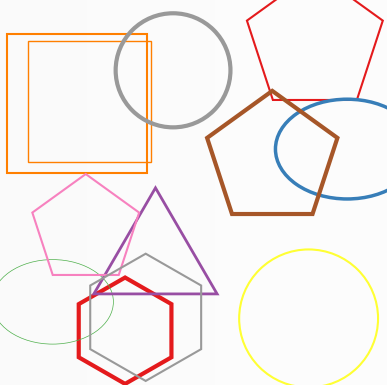[{"shape": "hexagon", "thickness": 3, "radius": 0.69, "center": [0.323, 0.141]}, {"shape": "pentagon", "thickness": 1.5, "radius": 0.92, "center": [0.813, 0.889]}, {"shape": "oval", "thickness": 2.5, "radius": 0.93, "center": [0.896, 0.613]}, {"shape": "oval", "thickness": 0.5, "radius": 0.78, "center": [0.136, 0.216]}, {"shape": "triangle", "thickness": 2, "radius": 0.92, "center": [0.401, 0.328]}, {"shape": "square", "thickness": 1, "radius": 0.79, "center": [0.232, 0.736]}, {"shape": "square", "thickness": 1.5, "radius": 0.91, "center": [0.199, 0.731]}, {"shape": "circle", "thickness": 1.5, "radius": 0.9, "center": [0.796, 0.173]}, {"shape": "pentagon", "thickness": 3, "radius": 0.88, "center": [0.703, 0.587]}, {"shape": "pentagon", "thickness": 1.5, "radius": 0.72, "center": [0.221, 0.403]}, {"shape": "hexagon", "thickness": 1.5, "radius": 0.83, "center": [0.376, 0.176]}, {"shape": "circle", "thickness": 3, "radius": 0.74, "center": [0.447, 0.817]}]